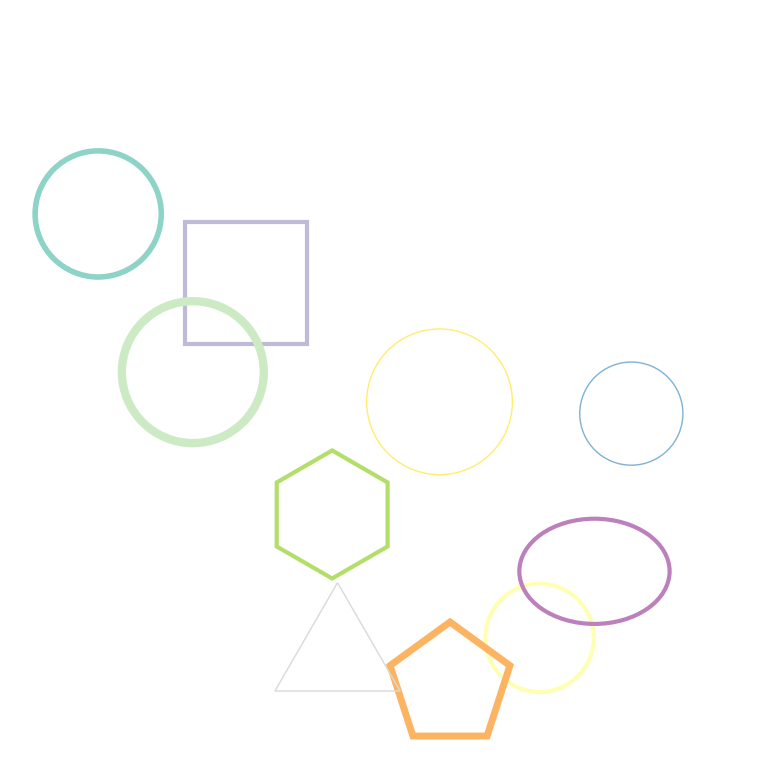[{"shape": "circle", "thickness": 2, "radius": 0.41, "center": [0.128, 0.722]}, {"shape": "circle", "thickness": 1.5, "radius": 0.35, "center": [0.701, 0.172]}, {"shape": "square", "thickness": 1.5, "radius": 0.4, "center": [0.319, 0.633]}, {"shape": "circle", "thickness": 0.5, "radius": 0.33, "center": [0.82, 0.463]}, {"shape": "pentagon", "thickness": 2.5, "radius": 0.41, "center": [0.584, 0.11]}, {"shape": "hexagon", "thickness": 1.5, "radius": 0.42, "center": [0.431, 0.332]}, {"shape": "triangle", "thickness": 0.5, "radius": 0.47, "center": [0.438, 0.149]}, {"shape": "oval", "thickness": 1.5, "radius": 0.49, "center": [0.772, 0.258]}, {"shape": "circle", "thickness": 3, "radius": 0.46, "center": [0.25, 0.517]}, {"shape": "circle", "thickness": 0.5, "radius": 0.47, "center": [0.571, 0.478]}]